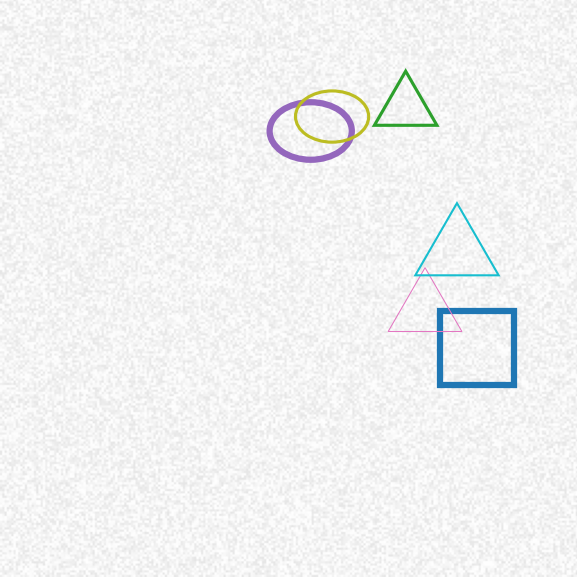[{"shape": "square", "thickness": 3, "radius": 0.32, "center": [0.825, 0.396]}, {"shape": "triangle", "thickness": 1.5, "radius": 0.31, "center": [0.702, 0.813]}, {"shape": "oval", "thickness": 3, "radius": 0.36, "center": [0.538, 0.772]}, {"shape": "triangle", "thickness": 0.5, "radius": 0.37, "center": [0.736, 0.462]}, {"shape": "oval", "thickness": 1.5, "radius": 0.32, "center": [0.575, 0.797]}, {"shape": "triangle", "thickness": 1, "radius": 0.42, "center": [0.791, 0.564]}]